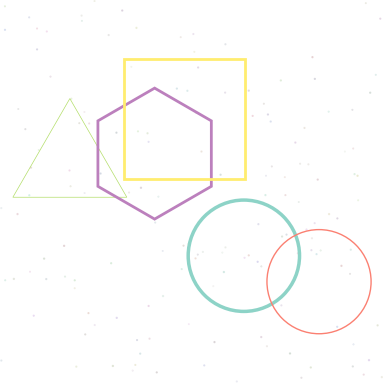[{"shape": "circle", "thickness": 2.5, "radius": 0.72, "center": [0.633, 0.336]}, {"shape": "circle", "thickness": 1, "radius": 0.68, "center": [0.829, 0.268]}, {"shape": "triangle", "thickness": 0.5, "radius": 0.85, "center": [0.181, 0.573]}, {"shape": "hexagon", "thickness": 2, "radius": 0.85, "center": [0.402, 0.601]}, {"shape": "square", "thickness": 2, "radius": 0.78, "center": [0.479, 0.691]}]